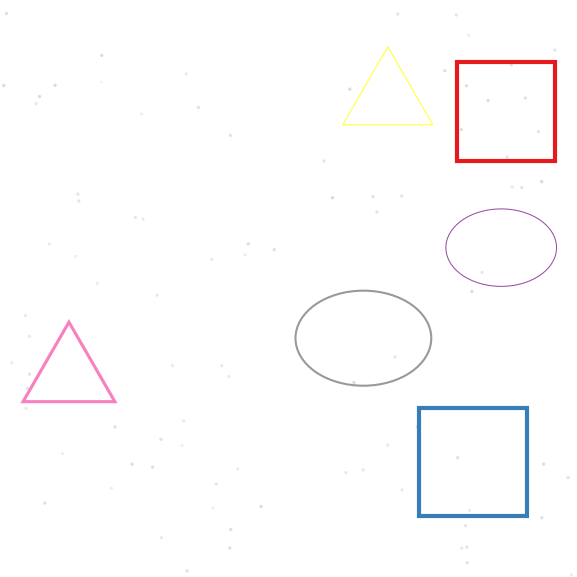[{"shape": "square", "thickness": 2, "radius": 0.43, "center": [0.877, 0.806]}, {"shape": "square", "thickness": 2, "radius": 0.47, "center": [0.819, 0.199]}, {"shape": "oval", "thickness": 0.5, "radius": 0.48, "center": [0.868, 0.57]}, {"shape": "triangle", "thickness": 0.5, "radius": 0.45, "center": [0.672, 0.828]}, {"shape": "triangle", "thickness": 1.5, "radius": 0.46, "center": [0.119, 0.35]}, {"shape": "oval", "thickness": 1, "radius": 0.59, "center": [0.629, 0.414]}]